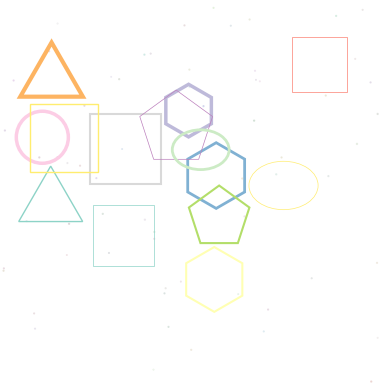[{"shape": "triangle", "thickness": 1, "radius": 0.48, "center": [0.132, 0.473]}, {"shape": "square", "thickness": 0.5, "radius": 0.4, "center": [0.321, 0.388]}, {"shape": "hexagon", "thickness": 1.5, "radius": 0.42, "center": [0.557, 0.274]}, {"shape": "hexagon", "thickness": 2.5, "radius": 0.34, "center": [0.49, 0.713]}, {"shape": "square", "thickness": 0.5, "radius": 0.36, "center": [0.83, 0.832]}, {"shape": "hexagon", "thickness": 2, "radius": 0.43, "center": [0.561, 0.544]}, {"shape": "triangle", "thickness": 3, "radius": 0.47, "center": [0.134, 0.796]}, {"shape": "pentagon", "thickness": 1.5, "radius": 0.41, "center": [0.569, 0.435]}, {"shape": "circle", "thickness": 2.5, "radius": 0.34, "center": [0.11, 0.644]}, {"shape": "square", "thickness": 1.5, "radius": 0.46, "center": [0.325, 0.613]}, {"shape": "pentagon", "thickness": 0.5, "radius": 0.5, "center": [0.458, 0.667]}, {"shape": "oval", "thickness": 2, "radius": 0.37, "center": [0.521, 0.611]}, {"shape": "square", "thickness": 1, "radius": 0.45, "center": [0.166, 0.642]}, {"shape": "oval", "thickness": 0.5, "radius": 0.45, "center": [0.736, 0.518]}]